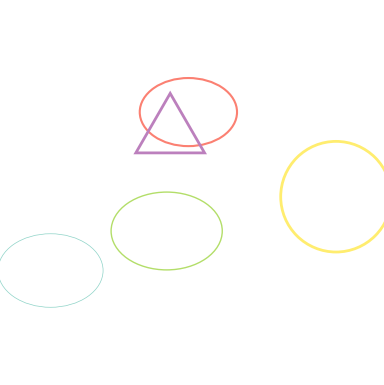[{"shape": "oval", "thickness": 0.5, "radius": 0.68, "center": [0.131, 0.297]}, {"shape": "oval", "thickness": 1.5, "radius": 0.63, "center": [0.489, 0.709]}, {"shape": "oval", "thickness": 1, "radius": 0.72, "center": [0.433, 0.4]}, {"shape": "triangle", "thickness": 2, "radius": 0.52, "center": [0.442, 0.654]}, {"shape": "circle", "thickness": 2, "radius": 0.72, "center": [0.873, 0.489]}]